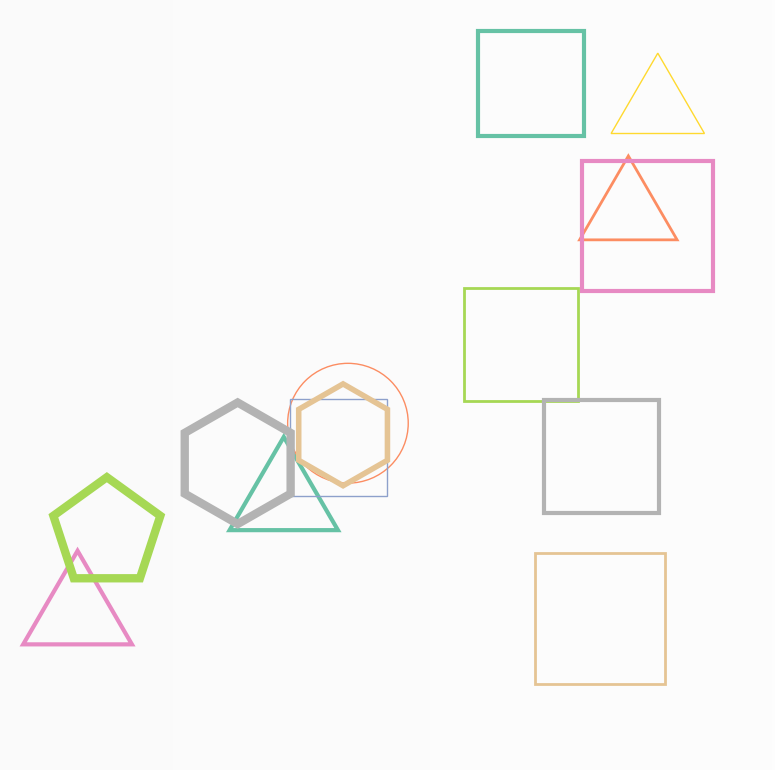[{"shape": "square", "thickness": 1.5, "radius": 0.34, "center": [0.685, 0.892]}, {"shape": "triangle", "thickness": 1.5, "radius": 0.4, "center": [0.366, 0.352]}, {"shape": "triangle", "thickness": 1, "radius": 0.36, "center": [0.811, 0.725]}, {"shape": "circle", "thickness": 0.5, "radius": 0.39, "center": [0.449, 0.45]}, {"shape": "square", "thickness": 0.5, "radius": 0.31, "center": [0.437, 0.419]}, {"shape": "triangle", "thickness": 1.5, "radius": 0.41, "center": [0.1, 0.204]}, {"shape": "square", "thickness": 1.5, "radius": 0.42, "center": [0.835, 0.707]}, {"shape": "square", "thickness": 1, "radius": 0.37, "center": [0.672, 0.553]}, {"shape": "pentagon", "thickness": 3, "radius": 0.36, "center": [0.138, 0.308]}, {"shape": "triangle", "thickness": 0.5, "radius": 0.35, "center": [0.849, 0.861]}, {"shape": "hexagon", "thickness": 2, "radius": 0.33, "center": [0.443, 0.435]}, {"shape": "square", "thickness": 1, "radius": 0.42, "center": [0.774, 0.197]}, {"shape": "square", "thickness": 1.5, "radius": 0.37, "center": [0.776, 0.407]}, {"shape": "hexagon", "thickness": 3, "radius": 0.39, "center": [0.307, 0.398]}]